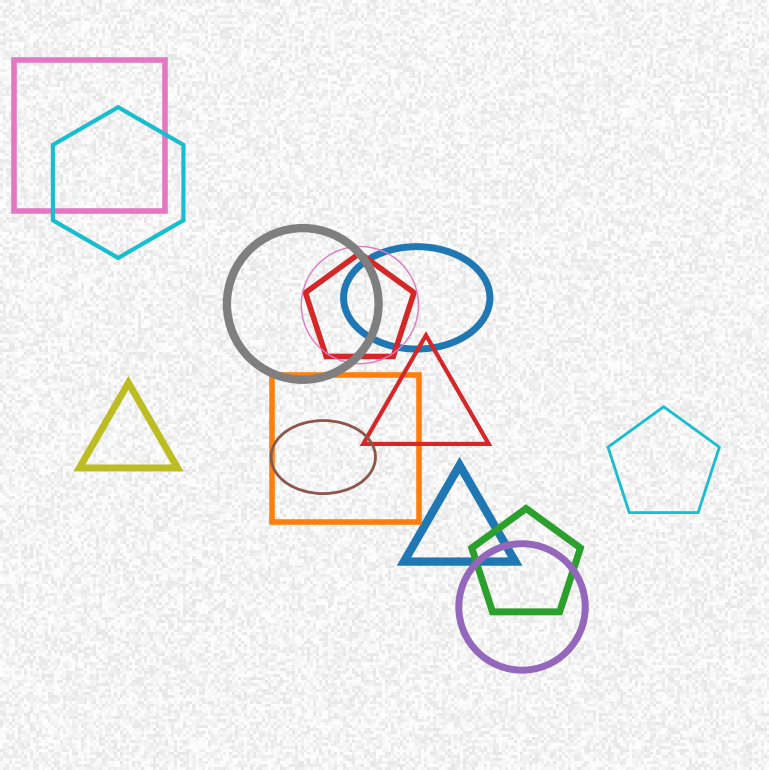[{"shape": "triangle", "thickness": 3, "radius": 0.42, "center": [0.597, 0.312]}, {"shape": "oval", "thickness": 2.5, "radius": 0.48, "center": [0.541, 0.613]}, {"shape": "square", "thickness": 2, "radius": 0.48, "center": [0.449, 0.417]}, {"shape": "pentagon", "thickness": 2.5, "radius": 0.37, "center": [0.683, 0.265]}, {"shape": "pentagon", "thickness": 2, "radius": 0.37, "center": [0.467, 0.597]}, {"shape": "triangle", "thickness": 1.5, "radius": 0.47, "center": [0.553, 0.471]}, {"shape": "circle", "thickness": 2.5, "radius": 0.41, "center": [0.678, 0.212]}, {"shape": "oval", "thickness": 1, "radius": 0.34, "center": [0.42, 0.406]}, {"shape": "circle", "thickness": 0.5, "radius": 0.38, "center": [0.467, 0.604]}, {"shape": "square", "thickness": 2, "radius": 0.49, "center": [0.117, 0.824]}, {"shape": "circle", "thickness": 3, "radius": 0.49, "center": [0.393, 0.605]}, {"shape": "triangle", "thickness": 2.5, "radius": 0.37, "center": [0.167, 0.429]}, {"shape": "pentagon", "thickness": 1, "radius": 0.38, "center": [0.862, 0.396]}, {"shape": "hexagon", "thickness": 1.5, "radius": 0.49, "center": [0.153, 0.763]}]